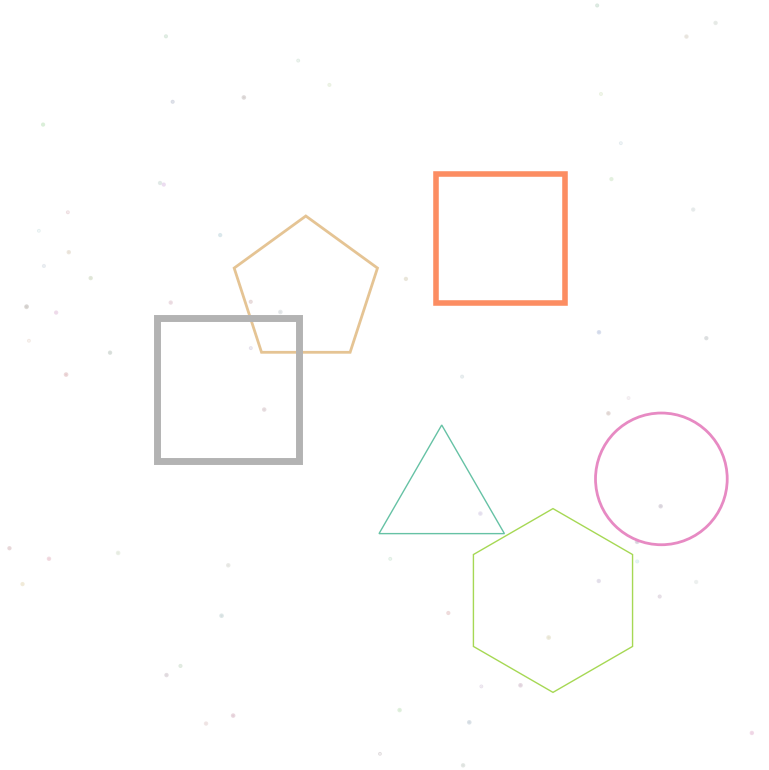[{"shape": "triangle", "thickness": 0.5, "radius": 0.47, "center": [0.574, 0.354]}, {"shape": "square", "thickness": 2, "radius": 0.42, "center": [0.65, 0.69]}, {"shape": "circle", "thickness": 1, "radius": 0.43, "center": [0.859, 0.378]}, {"shape": "hexagon", "thickness": 0.5, "radius": 0.6, "center": [0.718, 0.22]}, {"shape": "pentagon", "thickness": 1, "radius": 0.49, "center": [0.397, 0.622]}, {"shape": "square", "thickness": 2.5, "radius": 0.46, "center": [0.296, 0.494]}]